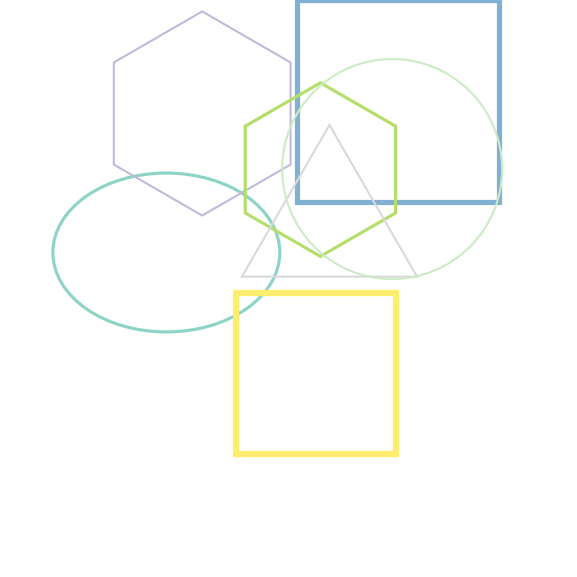[{"shape": "oval", "thickness": 1.5, "radius": 0.98, "center": [0.288, 0.562]}, {"shape": "hexagon", "thickness": 1, "radius": 0.88, "center": [0.35, 0.803]}, {"shape": "square", "thickness": 2.5, "radius": 0.87, "center": [0.69, 0.824]}, {"shape": "hexagon", "thickness": 1.5, "radius": 0.75, "center": [0.555, 0.706]}, {"shape": "triangle", "thickness": 1, "radius": 0.88, "center": [0.57, 0.608]}, {"shape": "circle", "thickness": 1, "radius": 0.95, "center": [0.679, 0.706]}, {"shape": "square", "thickness": 3, "radius": 0.7, "center": [0.547, 0.352]}]